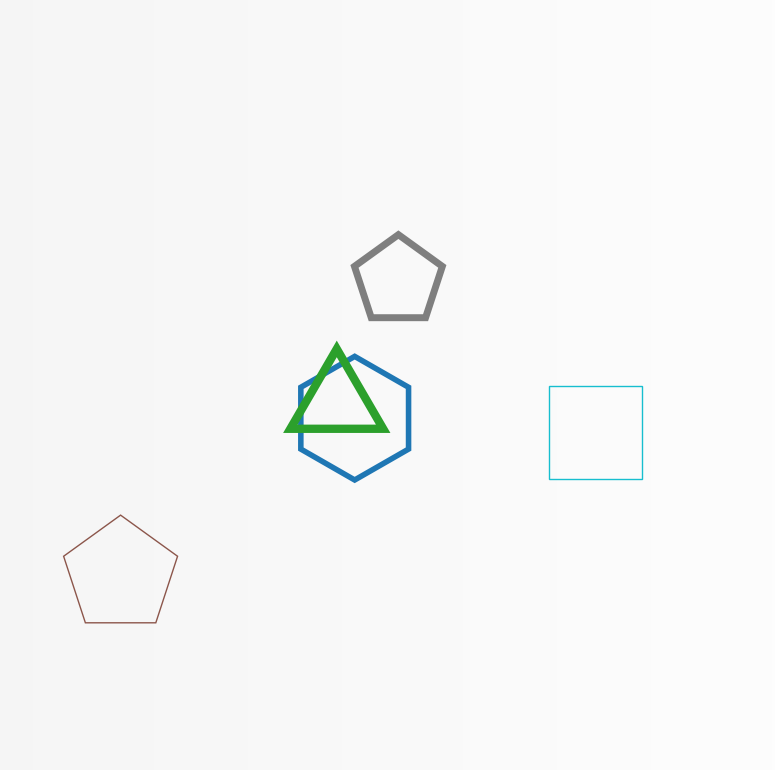[{"shape": "hexagon", "thickness": 2, "radius": 0.4, "center": [0.458, 0.457]}, {"shape": "triangle", "thickness": 3, "radius": 0.35, "center": [0.435, 0.478]}, {"shape": "pentagon", "thickness": 0.5, "radius": 0.39, "center": [0.156, 0.254]}, {"shape": "pentagon", "thickness": 2.5, "radius": 0.3, "center": [0.514, 0.636]}, {"shape": "square", "thickness": 0.5, "radius": 0.3, "center": [0.769, 0.438]}]